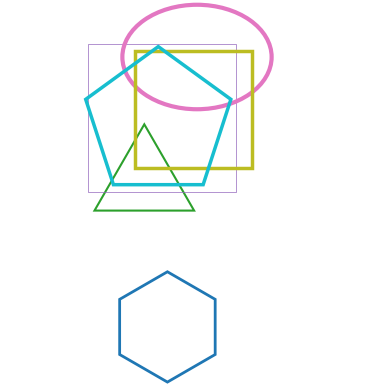[{"shape": "hexagon", "thickness": 2, "radius": 0.72, "center": [0.435, 0.151]}, {"shape": "triangle", "thickness": 1.5, "radius": 0.75, "center": [0.375, 0.528]}, {"shape": "square", "thickness": 0.5, "radius": 0.96, "center": [0.42, 0.694]}, {"shape": "oval", "thickness": 3, "radius": 0.97, "center": [0.512, 0.852]}, {"shape": "square", "thickness": 2.5, "radius": 0.76, "center": [0.502, 0.716]}, {"shape": "pentagon", "thickness": 2.5, "radius": 0.99, "center": [0.411, 0.681]}]